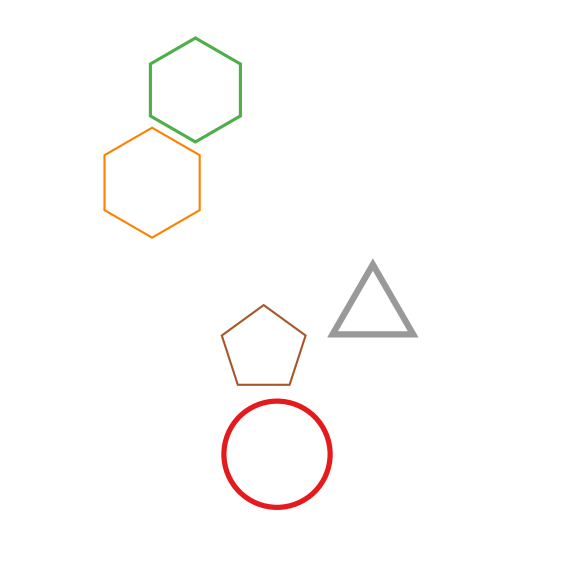[{"shape": "circle", "thickness": 2.5, "radius": 0.46, "center": [0.48, 0.213]}, {"shape": "hexagon", "thickness": 1.5, "radius": 0.45, "center": [0.338, 0.843]}, {"shape": "hexagon", "thickness": 1, "radius": 0.48, "center": [0.263, 0.683]}, {"shape": "pentagon", "thickness": 1, "radius": 0.38, "center": [0.457, 0.395]}, {"shape": "triangle", "thickness": 3, "radius": 0.4, "center": [0.646, 0.46]}]